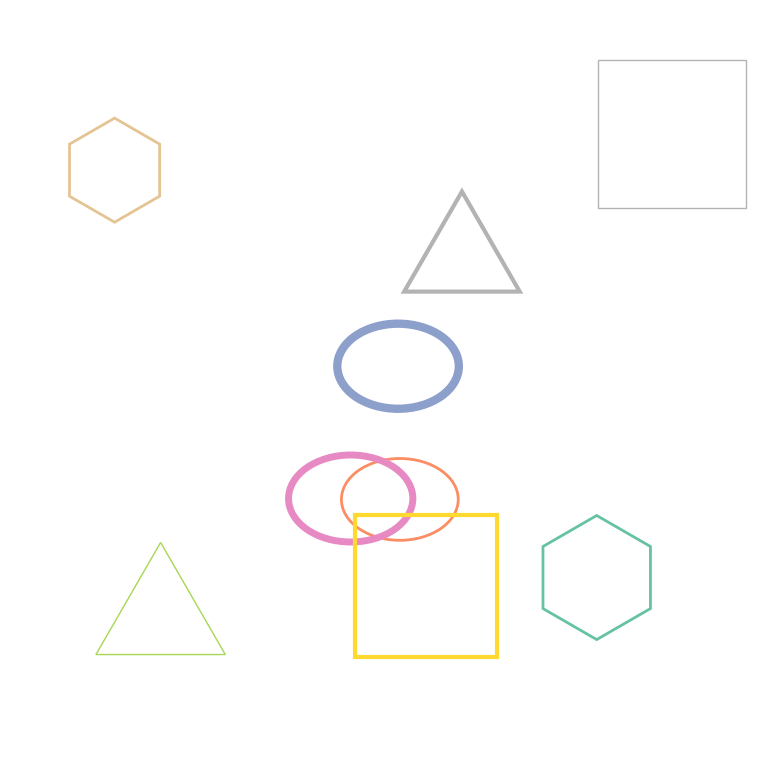[{"shape": "hexagon", "thickness": 1, "radius": 0.4, "center": [0.775, 0.25]}, {"shape": "oval", "thickness": 1, "radius": 0.38, "center": [0.519, 0.351]}, {"shape": "oval", "thickness": 3, "radius": 0.39, "center": [0.517, 0.524]}, {"shape": "oval", "thickness": 2.5, "radius": 0.4, "center": [0.455, 0.353]}, {"shape": "triangle", "thickness": 0.5, "radius": 0.49, "center": [0.209, 0.198]}, {"shape": "square", "thickness": 1.5, "radius": 0.46, "center": [0.553, 0.239]}, {"shape": "hexagon", "thickness": 1, "radius": 0.34, "center": [0.149, 0.779]}, {"shape": "square", "thickness": 0.5, "radius": 0.48, "center": [0.873, 0.826]}, {"shape": "triangle", "thickness": 1.5, "radius": 0.43, "center": [0.6, 0.665]}]